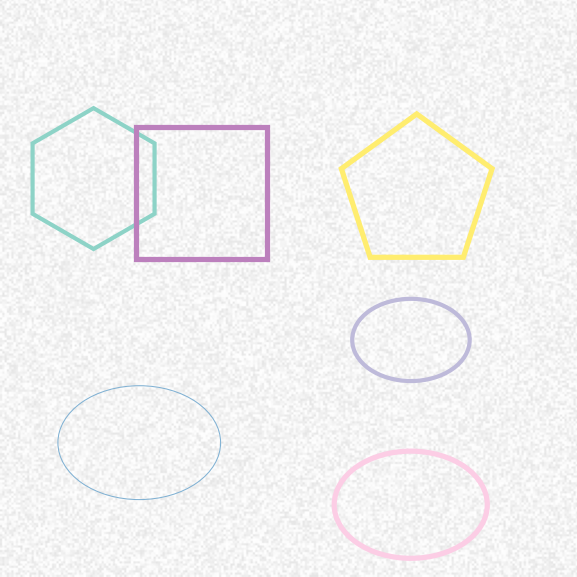[{"shape": "hexagon", "thickness": 2, "radius": 0.61, "center": [0.162, 0.69]}, {"shape": "oval", "thickness": 2, "radius": 0.51, "center": [0.712, 0.411]}, {"shape": "oval", "thickness": 0.5, "radius": 0.7, "center": [0.241, 0.233]}, {"shape": "oval", "thickness": 2.5, "radius": 0.66, "center": [0.711, 0.125]}, {"shape": "square", "thickness": 2.5, "radius": 0.57, "center": [0.349, 0.665]}, {"shape": "pentagon", "thickness": 2.5, "radius": 0.69, "center": [0.722, 0.665]}]